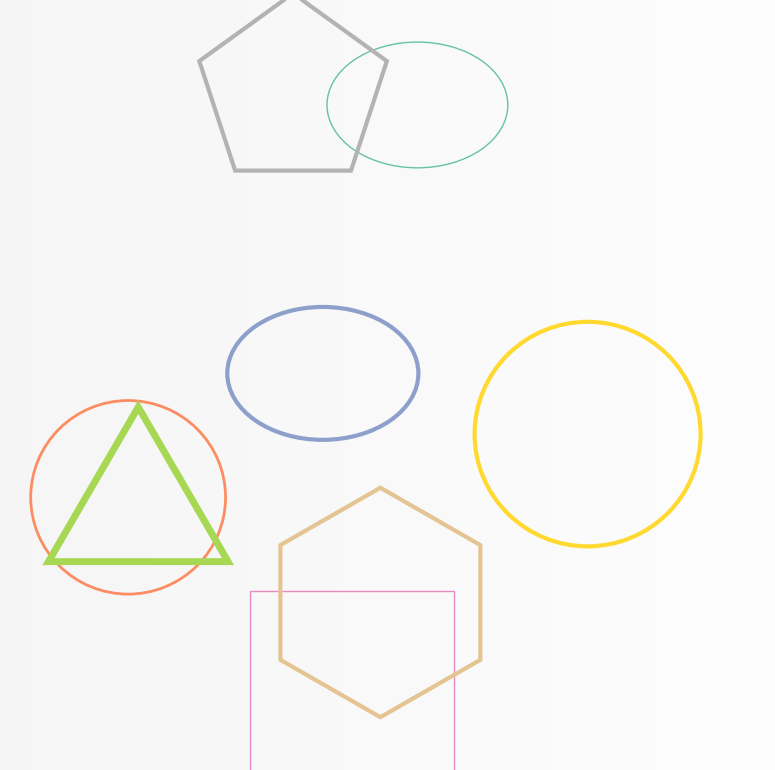[{"shape": "oval", "thickness": 0.5, "radius": 0.58, "center": [0.539, 0.864]}, {"shape": "circle", "thickness": 1, "radius": 0.63, "center": [0.165, 0.354]}, {"shape": "oval", "thickness": 1.5, "radius": 0.62, "center": [0.417, 0.515]}, {"shape": "square", "thickness": 0.5, "radius": 0.66, "center": [0.454, 0.101]}, {"shape": "triangle", "thickness": 2.5, "radius": 0.67, "center": [0.178, 0.338]}, {"shape": "circle", "thickness": 1.5, "radius": 0.73, "center": [0.758, 0.436]}, {"shape": "hexagon", "thickness": 1.5, "radius": 0.74, "center": [0.491, 0.218]}, {"shape": "pentagon", "thickness": 1.5, "radius": 0.64, "center": [0.378, 0.881]}]